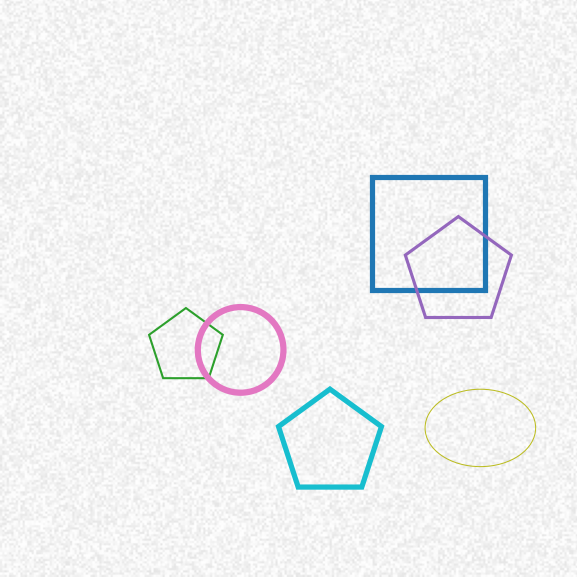[{"shape": "square", "thickness": 2.5, "radius": 0.49, "center": [0.741, 0.595]}, {"shape": "pentagon", "thickness": 1, "radius": 0.34, "center": [0.322, 0.399]}, {"shape": "pentagon", "thickness": 1.5, "radius": 0.48, "center": [0.794, 0.528]}, {"shape": "circle", "thickness": 3, "radius": 0.37, "center": [0.417, 0.393]}, {"shape": "oval", "thickness": 0.5, "radius": 0.48, "center": [0.832, 0.258]}, {"shape": "pentagon", "thickness": 2.5, "radius": 0.47, "center": [0.571, 0.232]}]